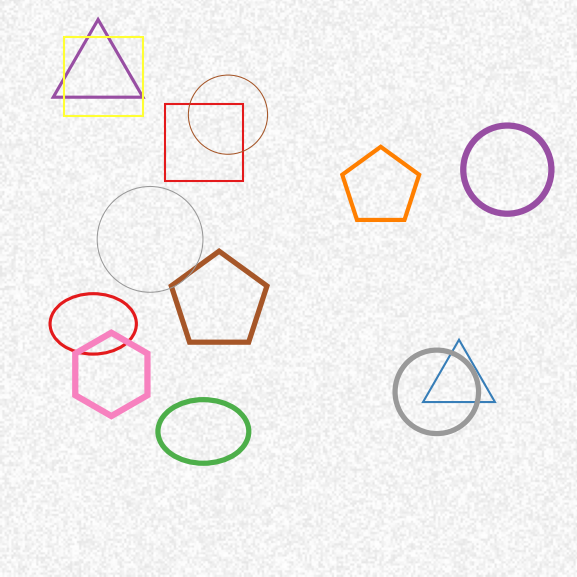[{"shape": "square", "thickness": 1, "radius": 0.34, "center": [0.353, 0.752]}, {"shape": "oval", "thickness": 1.5, "radius": 0.37, "center": [0.161, 0.438]}, {"shape": "triangle", "thickness": 1, "radius": 0.36, "center": [0.795, 0.339]}, {"shape": "oval", "thickness": 2.5, "radius": 0.39, "center": [0.352, 0.252]}, {"shape": "circle", "thickness": 3, "radius": 0.38, "center": [0.879, 0.705]}, {"shape": "triangle", "thickness": 1.5, "radius": 0.45, "center": [0.17, 0.876]}, {"shape": "pentagon", "thickness": 2, "radius": 0.35, "center": [0.659, 0.675]}, {"shape": "square", "thickness": 1, "radius": 0.34, "center": [0.179, 0.866]}, {"shape": "pentagon", "thickness": 2.5, "radius": 0.44, "center": [0.379, 0.477]}, {"shape": "circle", "thickness": 0.5, "radius": 0.34, "center": [0.395, 0.801]}, {"shape": "hexagon", "thickness": 3, "radius": 0.36, "center": [0.193, 0.351]}, {"shape": "circle", "thickness": 2.5, "radius": 0.36, "center": [0.756, 0.321]}, {"shape": "circle", "thickness": 0.5, "radius": 0.46, "center": [0.26, 0.585]}]